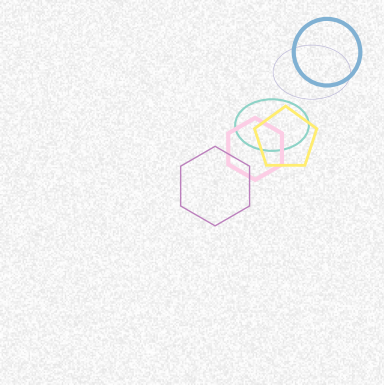[{"shape": "oval", "thickness": 1.5, "radius": 0.48, "center": [0.707, 0.675]}, {"shape": "oval", "thickness": 0.5, "radius": 0.5, "center": [0.81, 0.813]}, {"shape": "circle", "thickness": 3, "radius": 0.43, "center": [0.849, 0.864]}, {"shape": "hexagon", "thickness": 3, "radius": 0.4, "center": [0.663, 0.613]}, {"shape": "hexagon", "thickness": 1, "radius": 0.52, "center": [0.559, 0.517]}, {"shape": "pentagon", "thickness": 2, "radius": 0.43, "center": [0.742, 0.639]}]